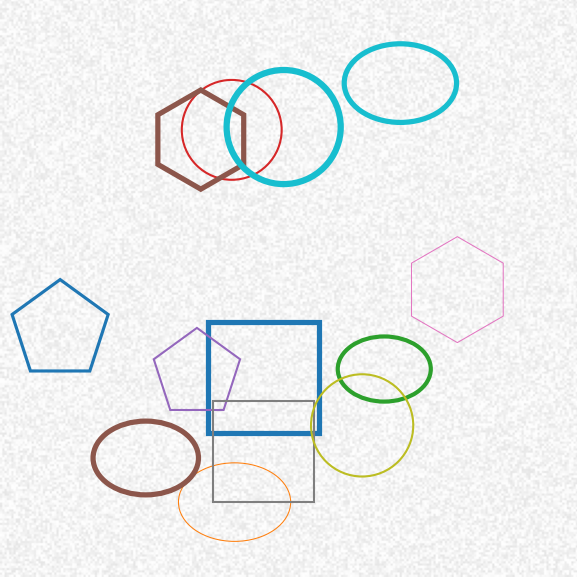[{"shape": "pentagon", "thickness": 1.5, "radius": 0.44, "center": [0.104, 0.428]}, {"shape": "square", "thickness": 2.5, "radius": 0.48, "center": [0.457, 0.345]}, {"shape": "oval", "thickness": 0.5, "radius": 0.49, "center": [0.406, 0.13]}, {"shape": "oval", "thickness": 2, "radius": 0.4, "center": [0.665, 0.36]}, {"shape": "circle", "thickness": 1, "radius": 0.43, "center": [0.401, 0.774]}, {"shape": "pentagon", "thickness": 1, "radius": 0.39, "center": [0.341, 0.353]}, {"shape": "hexagon", "thickness": 2.5, "radius": 0.43, "center": [0.348, 0.757]}, {"shape": "oval", "thickness": 2.5, "radius": 0.46, "center": [0.252, 0.206]}, {"shape": "hexagon", "thickness": 0.5, "radius": 0.46, "center": [0.792, 0.498]}, {"shape": "square", "thickness": 1, "radius": 0.44, "center": [0.456, 0.217]}, {"shape": "circle", "thickness": 1, "radius": 0.44, "center": [0.627, 0.263]}, {"shape": "circle", "thickness": 3, "radius": 0.49, "center": [0.491, 0.779]}, {"shape": "oval", "thickness": 2.5, "radius": 0.49, "center": [0.693, 0.855]}]